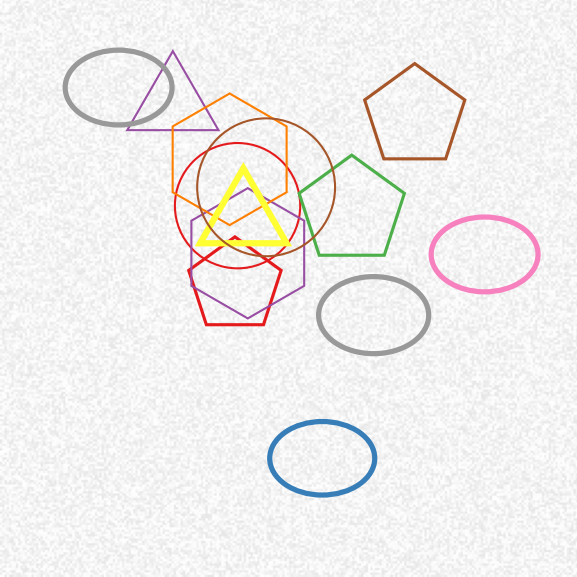[{"shape": "circle", "thickness": 1, "radius": 0.54, "center": [0.411, 0.643]}, {"shape": "pentagon", "thickness": 1.5, "radius": 0.42, "center": [0.407, 0.505]}, {"shape": "oval", "thickness": 2.5, "radius": 0.45, "center": [0.558, 0.206]}, {"shape": "pentagon", "thickness": 1.5, "radius": 0.48, "center": [0.609, 0.635]}, {"shape": "triangle", "thickness": 1, "radius": 0.46, "center": [0.299, 0.819]}, {"shape": "hexagon", "thickness": 1, "radius": 0.56, "center": [0.429, 0.561]}, {"shape": "hexagon", "thickness": 1, "radius": 0.57, "center": [0.398, 0.723]}, {"shape": "triangle", "thickness": 3, "radius": 0.43, "center": [0.421, 0.621]}, {"shape": "pentagon", "thickness": 1.5, "radius": 0.46, "center": [0.718, 0.798]}, {"shape": "circle", "thickness": 1, "radius": 0.6, "center": [0.461, 0.675]}, {"shape": "oval", "thickness": 2.5, "radius": 0.46, "center": [0.839, 0.559]}, {"shape": "oval", "thickness": 2.5, "radius": 0.48, "center": [0.647, 0.453]}, {"shape": "oval", "thickness": 2.5, "radius": 0.46, "center": [0.205, 0.848]}]